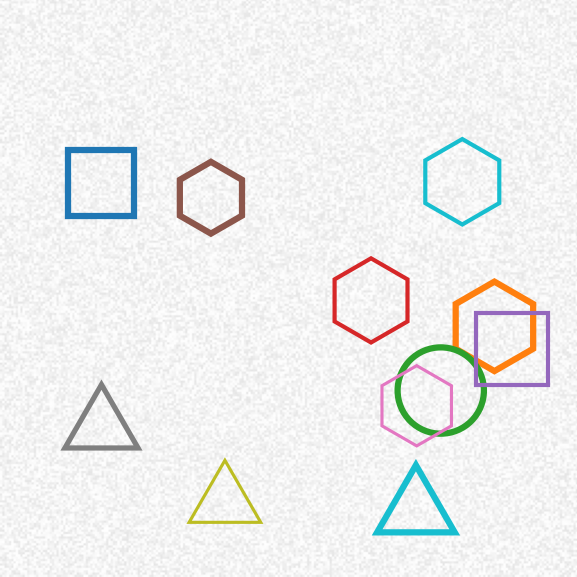[{"shape": "square", "thickness": 3, "radius": 0.29, "center": [0.175, 0.682]}, {"shape": "hexagon", "thickness": 3, "radius": 0.39, "center": [0.856, 0.434]}, {"shape": "circle", "thickness": 3, "radius": 0.37, "center": [0.763, 0.323]}, {"shape": "hexagon", "thickness": 2, "radius": 0.36, "center": [0.642, 0.479]}, {"shape": "square", "thickness": 2, "radius": 0.31, "center": [0.887, 0.395]}, {"shape": "hexagon", "thickness": 3, "radius": 0.31, "center": [0.365, 0.657]}, {"shape": "hexagon", "thickness": 1.5, "radius": 0.35, "center": [0.722, 0.296]}, {"shape": "triangle", "thickness": 2.5, "radius": 0.37, "center": [0.176, 0.26]}, {"shape": "triangle", "thickness": 1.5, "radius": 0.36, "center": [0.389, 0.13]}, {"shape": "hexagon", "thickness": 2, "radius": 0.37, "center": [0.8, 0.684]}, {"shape": "triangle", "thickness": 3, "radius": 0.39, "center": [0.72, 0.116]}]